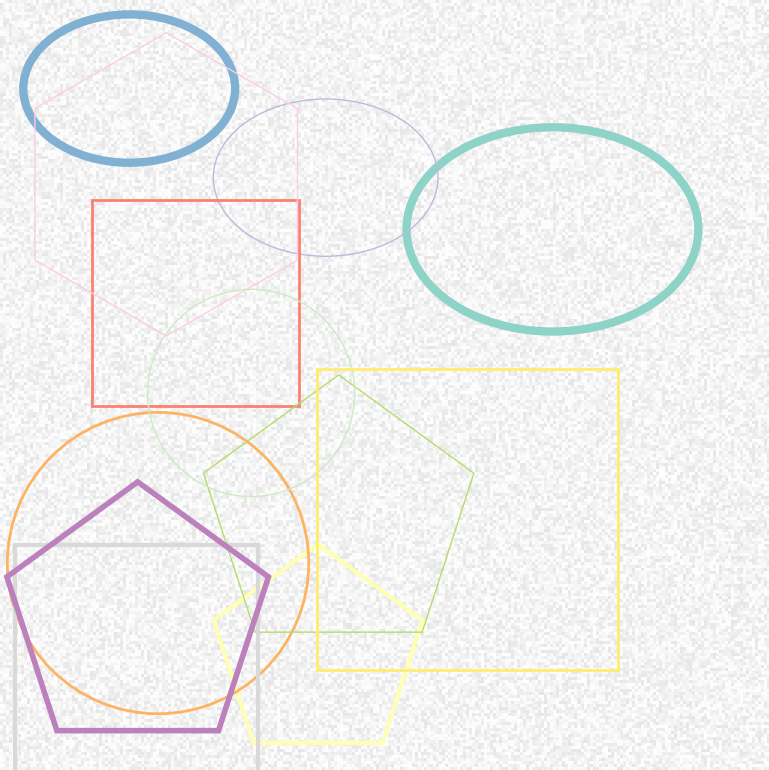[{"shape": "oval", "thickness": 3, "radius": 0.95, "center": [0.717, 0.702]}, {"shape": "pentagon", "thickness": 1.5, "radius": 0.71, "center": [0.413, 0.151]}, {"shape": "oval", "thickness": 0.5, "radius": 0.73, "center": [0.423, 0.769]}, {"shape": "square", "thickness": 1, "radius": 0.67, "center": [0.254, 0.607]}, {"shape": "oval", "thickness": 3, "radius": 0.69, "center": [0.168, 0.885]}, {"shape": "circle", "thickness": 1, "radius": 0.98, "center": [0.205, 0.269]}, {"shape": "pentagon", "thickness": 0.5, "radius": 0.92, "center": [0.44, 0.328]}, {"shape": "hexagon", "thickness": 0.5, "radius": 0.98, "center": [0.216, 0.761]}, {"shape": "square", "thickness": 1.5, "radius": 0.79, "center": [0.177, 0.134]}, {"shape": "pentagon", "thickness": 2, "radius": 0.89, "center": [0.179, 0.196]}, {"shape": "circle", "thickness": 0.5, "radius": 0.67, "center": [0.326, 0.49]}, {"shape": "square", "thickness": 1, "radius": 0.98, "center": [0.607, 0.325]}]